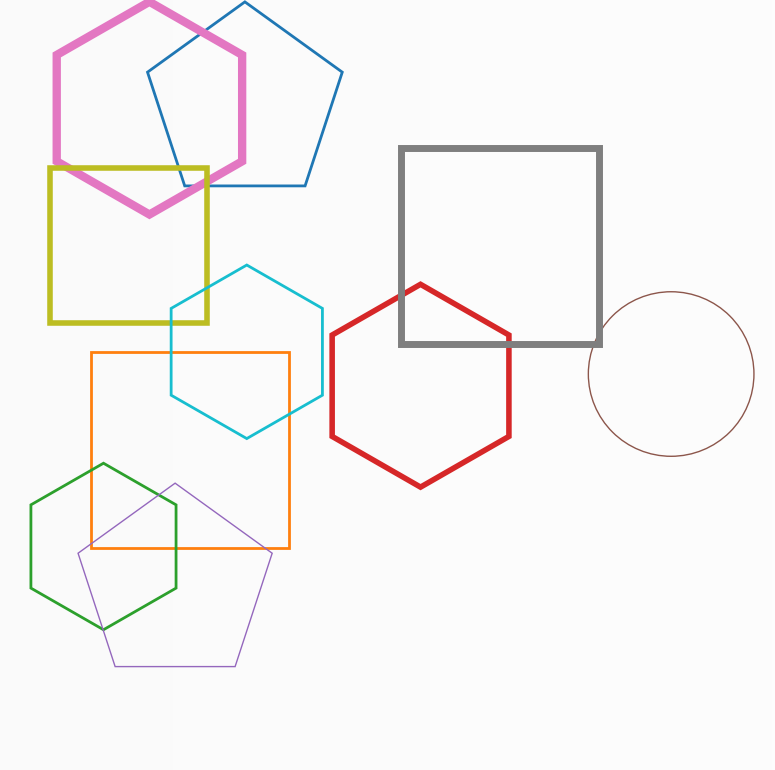[{"shape": "pentagon", "thickness": 1, "radius": 0.66, "center": [0.316, 0.865]}, {"shape": "square", "thickness": 1, "radius": 0.64, "center": [0.245, 0.416]}, {"shape": "hexagon", "thickness": 1, "radius": 0.54, "center": [0.134, 0.29]}, {"shape": "hexagon", "thickness": 2, "radius": 0.66, "center": [0.543, 0.499]}, {"shape": "pentagon", "thickness": 0.5, "radius": 0.66, "center": [0.226, 0.241]}, {"shape": "circle", "thickness": 0.5, "radius": 0.53, "center": [0.866, 0.514]}, {"shape": "hexagon", "thickness": 3, "radius": 0.69, "center": [0.193, 0.86]}, {"shape": "square", "thickness": 2.5, "radius": 0.64, "center": [0.645, 0.68]}, {"shape": "square", "thickness": 2, "radius": 0.51, "center": [0.166, 0.681]}, {"shape": "hexagon", "thickness": 1, "radius": 0.56, "center": [0.318, 0.543]}]